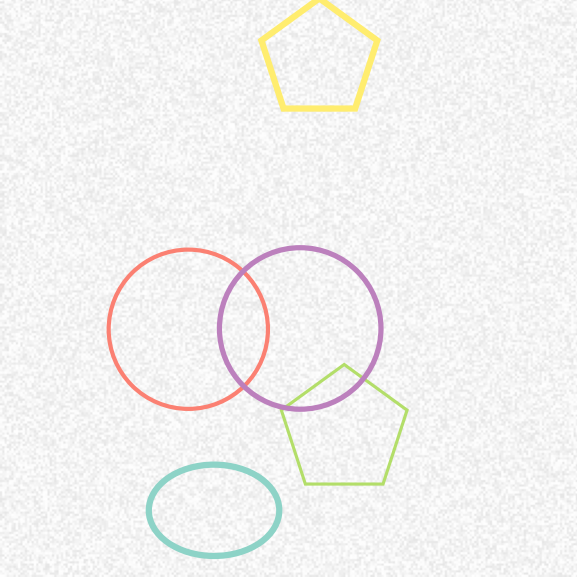[{"shape": "oval", "thickness": 3, "radius": 0.56, "center": [0.371, 0.115]}, {"shape": "circle", "thickness": 2, "radius": 0.69, "center": [0.326, 0.429]}, {"shape": "pentagon", "thickness": 1.5, "radius": 0.57, "center": [0.596, 0.254]}, {"shape": "circle", "thickness": 2.5, "radius": 0.7, "center": [0.52, 0.43]}, {"shape": "pentagon", "thickness": 3, "radius": 0.53, "center": [0.553, 0.896]}]